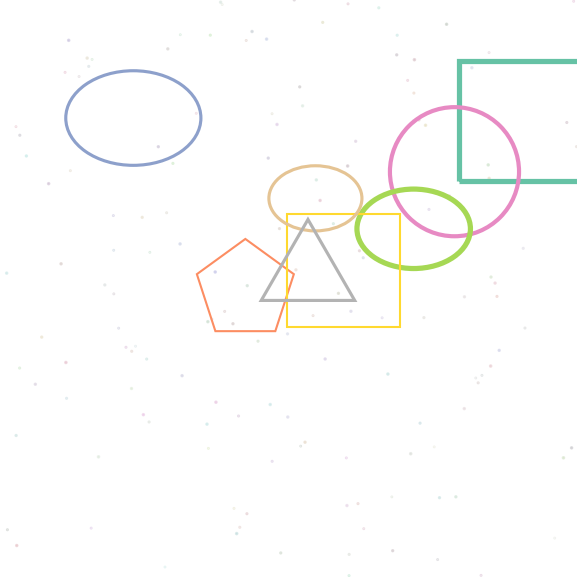[{"shape": "square", "thickness": 2.5, "radius": 0.52, "center": [0.9, 0.79]}, {"shape": "pentagon", "thickness": 1, "radius": 0.44, "center": [0.425, 0.497]}, {"shape": "oval", "thickness": 1.5, "radius": 0.58, "center": [0.231, 0.795]}, {"shape": "circle", "thickness": 2, "radius": 0.56, "center": [0.787, 0.702]}, {"shape": "oval", "thickness": 2.5, "radius": 0.49, "center": [0.716, 0.603]}, {"shape": "square", "thickness": 1, "radius": 0.49, "center": [0.594, 0.53]}, {"shape": "oval", "thickness": 1.5, "radius": 0.4, "center": [0.546, 0.656]}, {"shape": "triangle", "thickness": 1.5, "radius": 0.47, "center": [0.533, 0.526]}]